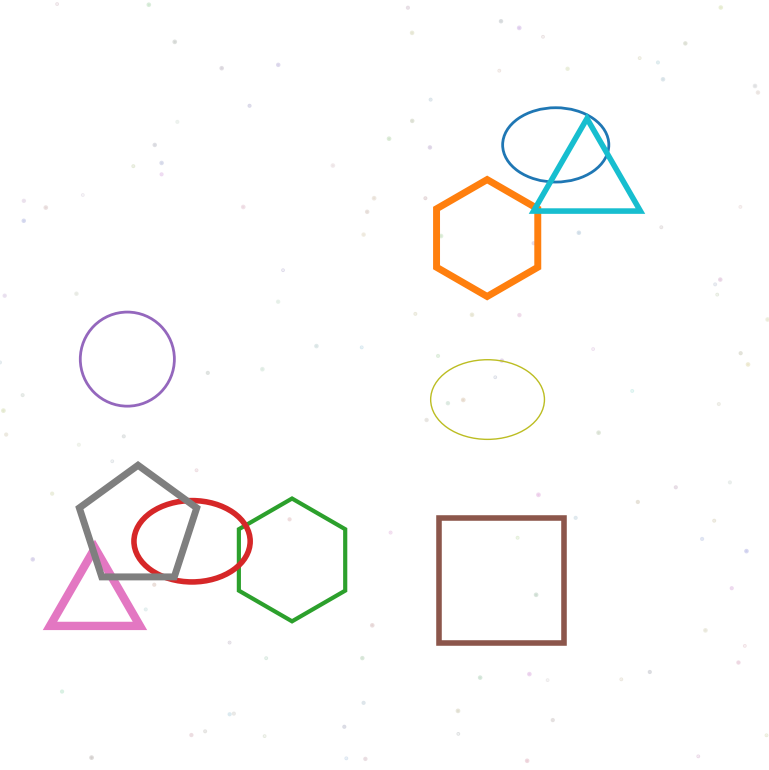[{"shape": "oval", "thickness": 1, "radius": 0.34, "center": [0.722, 0.812]}, {"shape": "hexagon", "thickness": 2.5, "radius": 0.38, "center": [0.633, 0.691]}, {"shape": "hexagon", "thickness": 1.5, "radius": 0.4, "center": [0.379, 0.273]}, {"shape": "oval", "thickness": 2, "radius": 0.38, "center": [0.249, 0.297]}, {"shape": "circle", "thickness": 1, "radius": 0.31, "center": [0.165, 0.534]}, {"shape": "square", "thickness": 2, "radius": 0.41, "center": [0.652, 0.246]}, {"shape": "triangle", "thickness": 3, "radius": 0.34, "center": [0.123, 0.221]}, {"shape": "pentagon", "thickness": 2.5, "radius": 0.4, "center": [0.179, 0.316]}, {"shape": "oval", "thickness": 0.5, "radius": 0.37, "center": [0.633, 0.481]}, {"shape": "triangle", "thickness": 2, "radius": 0.4, "center": [0.762, 0.766]}]